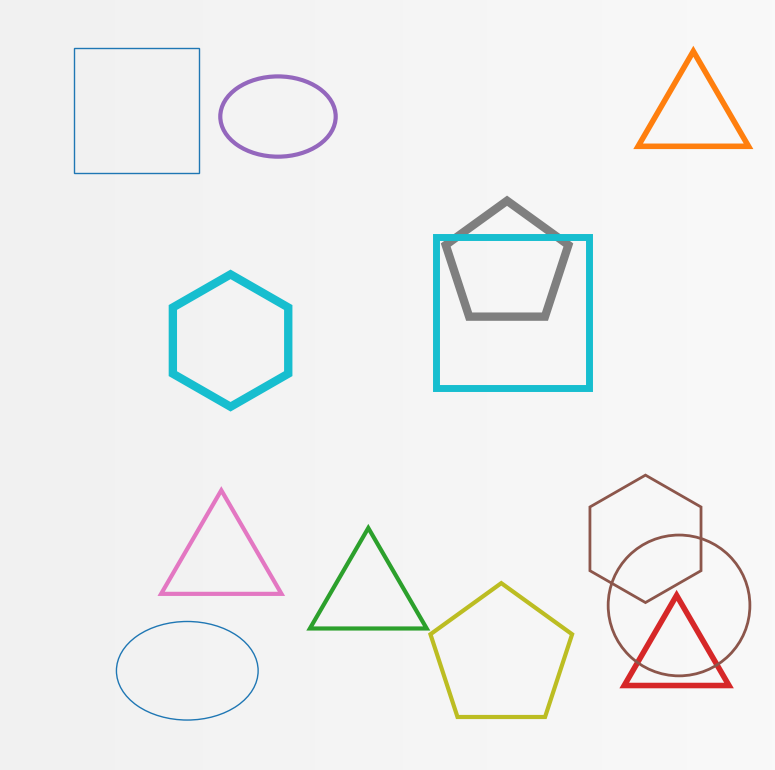[{"shape": "oval", "thickness": 0.5, "radius": 0.46, "center": [0.242, 0.129]}, {"shape": "square", "thickness": 0.5, "radius": 0.41, "center": [0.176, 0.857]}, {"shape": "triangle", "thickness": 2, "radius": 0.41, "center": [0.895, 0.851]}, {"shape": "triangle", "thickness": 1.5, "radius": 0.43, "center": [0.475, 0.227]}, {"shape": "triangle", "thickness": 2, "radius": 0.39, "center": [0.873, 0.149]}, {"shape": "oval", "thickness": 1.5, "radius": 0.37, "center": [0.359, 0.849]}, {"shape": "circle", "thickness": 1, "radius": 0.46, "center": [0.876, 0.214]}, {"shape": "hexagon", "thickness": 1, "radius": 0.41, "center": [0.833, 0.3]}, {"shape": "triangle", "thickness": 1.5, "radius": 0.45, "center": [0.286, 0.274]}, {"shape": "pentagon", "thickness": 3, "radius": 0.42, "center": [0.654, 0.656]}, {"shape": "pentagon", "thickness": 1.5, "radius": 0.48, "center": [0.647, 0.147]}, {"shape": "square", "thickness": 2.5, "radius": 0.49, "center": [0.661, 0.594]}, {"shape": "hexagon", "thickness": 3, "radius": 0.43, "center": [0.297, 0.558]}]